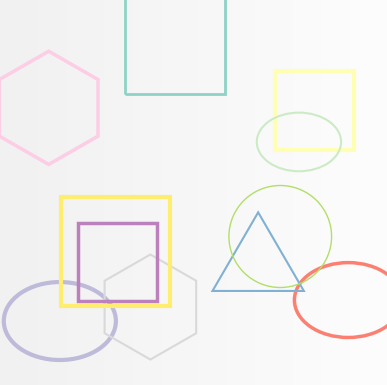[{"shape": "square", "thickness": 2, "radius": 0.64, "center": [0.452, 0.884]}, {"shape": "square", "thickness": 3, "radius": 0.51, "center": [0.812, 0.713]}, {"shape": "oval", "thickness": 3, "radius": 0.72, "center": [0.154, 0.166]}, {"shape": "oval", "thickness": 2.5, "radius": 0.69, "center": [0.899, 0.221]}, {"shape": "triangle", "thickness": 1.5, "radius": 0.68, "center": [0.666, 0.312]}, {"shape": "circle", "thickness": 1, "radius": 0.66, "center": [0.723, 0.386]}, {"shape": "hexagon", "thickness": 2.5, "radius": 0.73, "center": [0.126, 0.72]}, {"shape": "hexagon", "thickness": 1.5, "radius": 0.68, "center": [0.388, 0.203]}, {"shape": "square", "thickness": 2.5, "radius": 0.51, "center": [0.304, 0.32]}, {"shape": "oval", "thickness": 1.5, "radius": 0.54, "center": [0.771, 0.631]}, {"shape": "square", "thickness": 3, "radius": 0.7, "center": [0.299, 0.347]}]